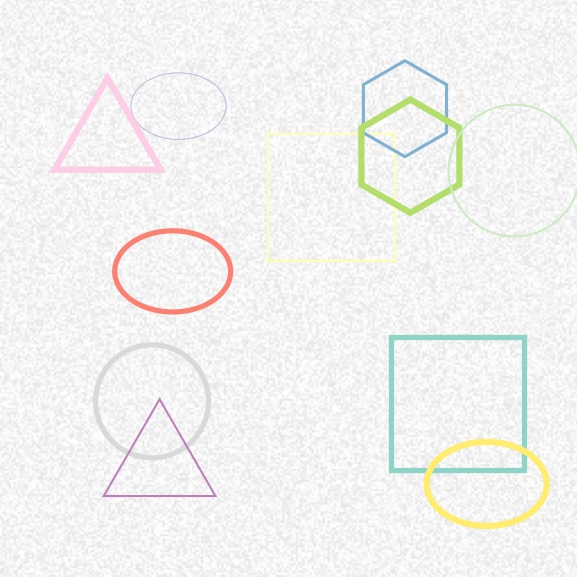[{"shape": "square", "thickness": 2.5, "radius": 0.58, "center": [0.792, 0.3]}, {"shape": "square", "thickness": 1, "radius": 0.55, "center": [0.573, 0.658]}, {"shape": "oval", "thickness": 0.5, "radius": 0.41, "center": [0.309, 0.815]}, {"shape": "oval", "thickness": 2.5, "radius": 0.5, "center": [0.299, 0.529]}, {"shape": "hexagon", "thickness": 1.5, "radius": 0.42, "center": [0.701, 0.811]}, {"shape": "hexagon", "thickness": 3, "radius": 0.49, "center": [0.711, 0.729]}, {"shape": "triangle", "thickness": 3, "radius": 0.53, "center": [0.186, 0.758]}, {"shape": "circle", "thickness": 2.5, "radius": 0.49, "center": [0.263, 0.304]}, {"shape": "triangle", "thickness": 1, "radius": 0.56, "center": [0.276, 0.196]}, {"shape": "circle", "thickness": 1, "radius": 0.57, "center": [0.891, 0.704]}, {"shape": "oval", "thickness": 3, "radius": 0.52, "center": [0.843, 0.161]}]